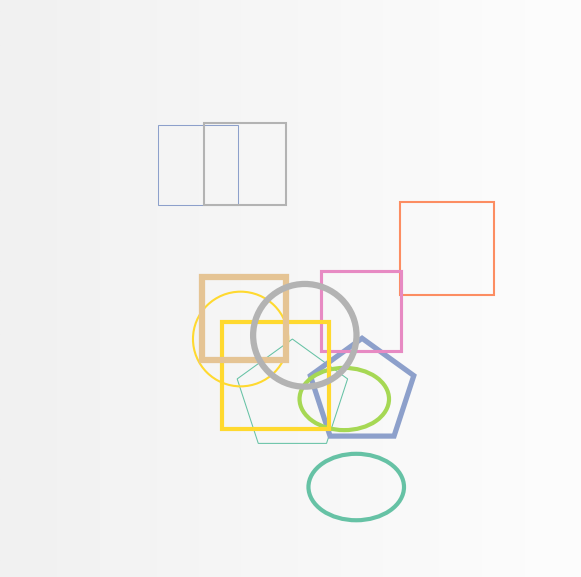[{"shape": "pentagon", "thickness": 0.5, "radius": 0.5, "center": [0.503, 0.312]}, {"shape": "oval", "thickness": 2, "radius": 0.41, "center": [0.613, 0.156]}, {"shape": "square", "thickness": 1, "radius": 0.4, "center": [0.768, 0.569]}, {"shape": "pentagon", "thickness": 2.5, "radius": 0.47, "center": [0.623, 0.32]}, {"shape": "square", "thickness": 0.5, "radius": 0.34, "center": [0.341, 0.713]}, {"shape": "square", "thickness": 1.5, "radius": 0.35, "center": [0.621, 0.46]}, {"shape": "oval", "thickness": 2, "radius": 0.38, "center": [0.592, 0.308]}, {"shape": "circle", "thickness": 1, "radius": 0.41, "center": [0.414, 0.412]}, {"shape": "square", "thickness": 2, "radius": 0.46, "center": [0.474, 0.349]}, {"shape": "square", "thickness": 3, "radius": 0.36, "center": [0.42, 0.447]}, {"shape": "circle", "thickness": 3, "radius": 0.44, "center": [0.524, 0.419]}, {"shape": "square", "thickness": 1, "radius": 0.35, "center": [0.422, 0.715]}]